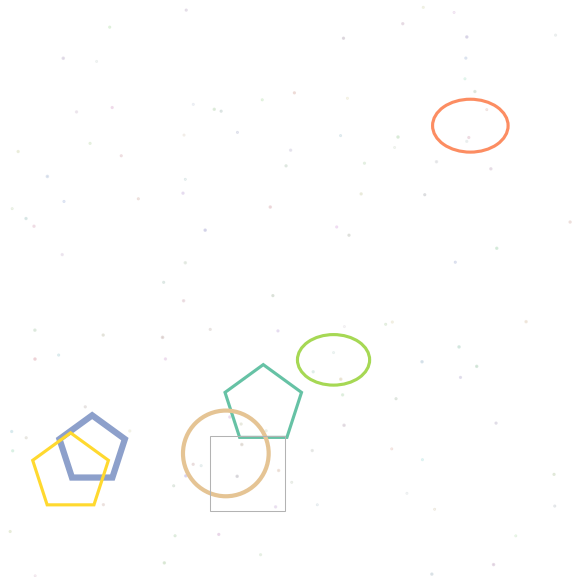[{"shape": "pentagon", "thickness": 1.5, "radius": 0.35, "center": [0.456, 0.298]}, {"shape": "oval", "thickness": 1.5, "radius": 0.33, "center": [0.814, 0.782]}, {"shape": "pentagon", "thickness": 3, "radius": 0.3, "center": [0.16, 0.22]}, {"shape": "oval", "thickness": 1.5, "radius": 0.31, "center": [0.578, 0.376]}, {"shape": "pentagon", "thickness": 1.5, "radius": 0.34, "center": [0.122, 0.181]}, {"shape": "circle", "thickness": 2, "radius": 0.37, "center": [0.391, 0.214]}, {"shape": "square", "thickness": 0.5, "radius": 0.32, "center": [0.429, 0.179]}]